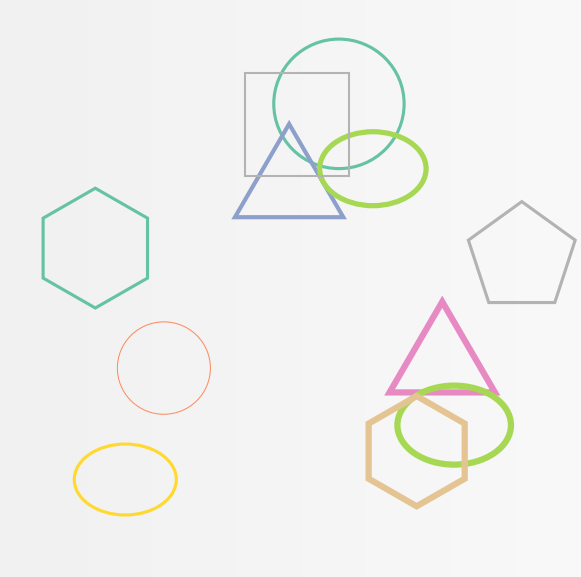[{"shape": "circle", "thickness": 1.5, "radius": 0.56, "center": [0.583, 0.819]}, {"shape": "hexagon", "thickness": 1.5, "radius": 0.52, "center": [0.164, 0.569]}, {"shape": "circle", "thickness": 0.5, "radius": 0.4, "center": [0.282, 0.362]}, {"shape": "triangle", "thickness": 2, "radius": 0.54, "center": [0.497, 0.677]}, {"shape": "triangle", "thickness": 3, "radius": 0.52, "center": [0.761, 0.372]}, {"shape": "oval", "thickness": 2.5, "radius": 0.46, "center": [0.642, 0.707]}, {"shape": "oval", "thickness": 3, "radius": 0.49, "center": [0.781, 0.263]}, {"shape": "oval", "thickness": 1.5, "radius": 0.44, "center": [0.216, 0.169]}, {"shape": "hexagon", "thickness": 3, "radius": 0.48, "center": [0.717, 0.218]}, {"shape": "pentagon", "thickness": 1.5, "radius": 0.48, "center": [0.898, 0.553]}, {"shape": "square", "thickness": 1, "radius": 0.45, "center": [0.511, 0.783]}]